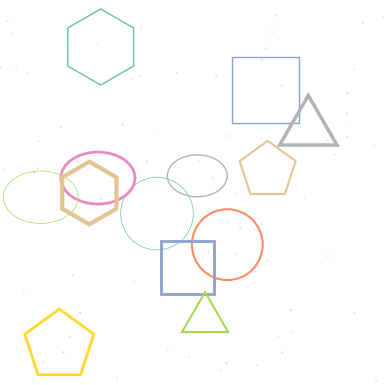[{"shape": "circle", "thickness": 0.5, "radius": 0.47, "center": [0.408, 0.445]}, {"shape": "hexagon", "thickness": 1, "radius": 0.49, "center": [0.262, 0.878]}, {"shape": "circle", "thickness": 1.5, "radius": 0.46, "center": [0.59, 0.365]}, {"shape": "square", "thickness": 2, "radius": 0.34, "center": [0.487, 0.305]}, {"shape": "square", "thickness": 1, "radius": 0.43, "center": [0.689, 0.766]}, {"shape": "oval", "thickness": 2, "radius": 0.48, "center": [0.254, 0.538]}, {"shape": "triangle", "thickness": 1.5, "radius": 0.35, "center": [0.533, 0.172]}, {"shape": "oval", "thickness": 0.5, "radius": 0.49, "center": [0.106, 0.488]}, {"shape": "pentagon", "thickness": 2, "radius": 0.47, "center": [0.154, 0.103]}, {"shape": "pentagon", "thickness": 1.5, "radius": 0.38, "center": [0.695, 0.558]}, {"shape": "hexagon", "thickness": 3, "radius": 0.41, "center": [0.232, 0.499]}, {"shape": "triangle", "thickness": 2.5, "radius": 0.43, "center": [0.801, 0.666]}, {"shape": "oval", "thickness": 1, "radius": 0.39, "center": [0.512, 0.543]}]